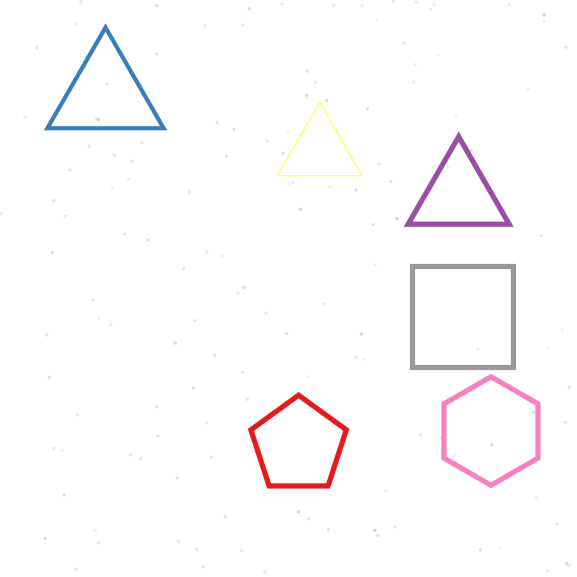[{"shape": "pentagon", "thickness": 2.5, "radius": 0.43, "center": [0.517, 0.228]}, {"shape": "triangle", "thickness": 2, "radius": 0.58, "center": [0.183, 0.835]}, {"shape": "triangle", "thickness": 2.5, "radius": 0.51, "center": [0.794, 0.661]}, {"shape": "triangle", "thickness": 0.5, "radius": 0.42, "center": [0.554, 0.737]}, {"shape": "hexagon", "thickness": 2.5, "radius": 0.47, "center": [0.85, 0.253]}, {"shape": "square", "thickness": 2.5, "radius": 0.44, "center": [0.801, 0.451]}]